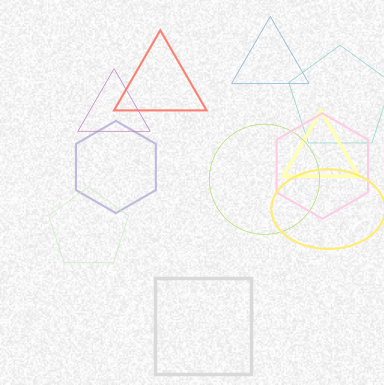[{"shape": "pentagon", "thickness": 0.5, "radius": 0.7, "center": [0.884, 0.742]}, {"shape": "triangle", "thickness": 2.5, "radius": 0.57, "center": [0.834, 0.599]}, {"shape": "hexagon", "thickness": 1.5, "radius": 0.6, "center": [0.301, 0.566]}, {"shape": "triangle", "thickness": 1.5, "radius": 0.69, "center": [0.416, 0.783]}, {"shape": "triangle", "thickness": 0.5, "radius": 0.58, "center": [0.702, 0.841]}, {"shape": "circle", "thickness": 0.5, "radius": 0.72, "center": [0.687, 0.534]}, {"shape": "hexagon", "thickness": 1.5, "radius": 0.69, "center": [0.837, 0.569]}, {"shape": "square", "thickness": 2.5, "radius": 0.62, "center": [0.527, 0.154]}, {"shape": "triangle", "thickness": 0.5, "radius": 0.54, "center": [0.296, 0.713]}, {"shape": "pentagon", "thickness": 0.5, "radius": 0.55, "center": [0.23, 0.406]}, {"shape": "oval", "thickness": 1.5, "radius": 0.74, "center": [0.852, 0.457]}]